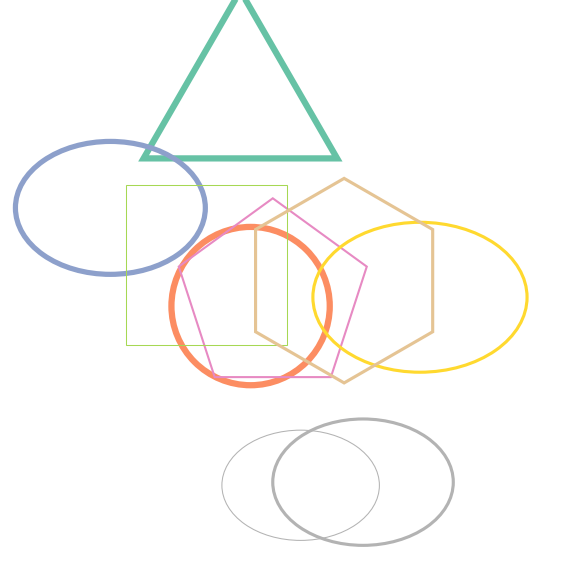[{"shape": "triangle", "thickness": 3, "radius": 0.97, "center": [0.416, 0.822]}, {"shape": "circle", "thickness": 3, "radius": 0.69, "center": [0.434, 0.469]}, {"shape": "oval", "thickness": 2.5, "radius": 0.82, "center": [0.191, 0.639]}, {"shape": "pentagon", "thickness": 1, "radius": 0.86, "center": [0.472, 0.485]}, {"shape": "square", "thickness": 0.5, "radius": 0.7, "center": [0.357, 0.54]}, {"shape": "oval", "thickness": 1.5, "radius": 0.93, "center": [0.727, 0.484]}, {"shape": "hexagon", "thickness": 1.5, "radius": 0.89, "center": [0.596, 0.513]}, {"shape": "oval", "thickness": 1.5, "radius": 0.78, "center": [0.629, 0.164]}, {"shape": "oval", "thickness": 0.5, "radius": 0.68, "center": [0.521, 0.159]}]